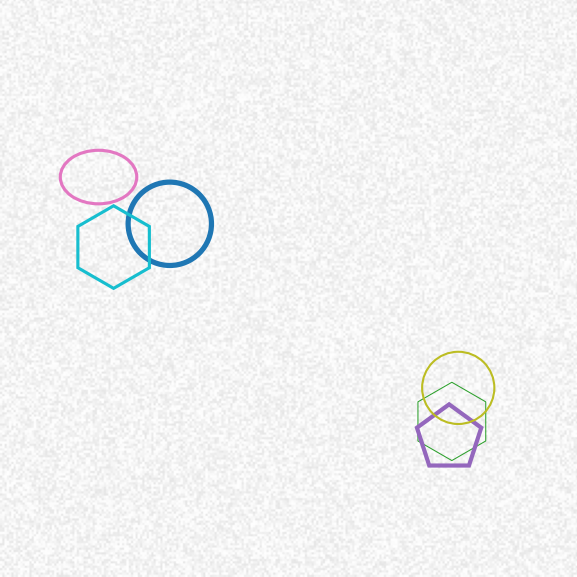[{"shape": "circle", "thickness": 2.5, "radius": 0.36, "center": [0.294, 0.612]}, {"shape": "hexagon", "thickness": 0.5, "radius": 0.34, "center": [0.782, 0.269]}, {"shape": "pentagon", "thickness": 2, "radius": 0.29, "center": [0.778, 0.24]}, {"shape": "oval", "thickness": 1.5, "radius": 0.33, "center": [0.171, 0.693]}, {"shape": "circle", "thickness": 1, "radius": 0.31, "center": [0.793, 0.327]}, {"shape": "hexagon", "thickness": 1.5, "radius": 0.36, "center": [0.197, 0.571]}]